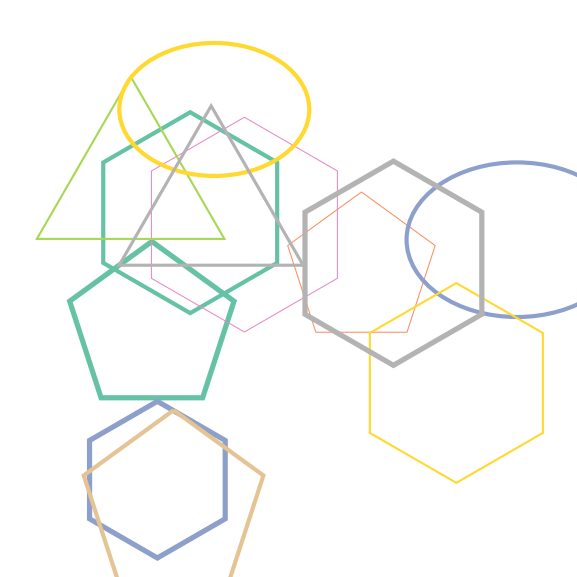[{"shape": "pentagon", "thickness": 2.5, "radius": 0.75, "center": [0.263, 0.431]}, {"shape": "hexagon", "thickness": 2, "radius": 0.87, "center": [0.329, 0.631]}, {"shape": "pentagon", "thickness": 0.5, "radius": 0.67, "center": [0.626, 0.532]}, {"shape": "oval", "thickness": 2, "radius": 0.96, "center": [0.895, 0.584]}, {"shape": "hexagon", "thickness": 2.5, "radius": 0.68, "center": [0.273, 0.169]}, {"shape": "hexagon", "thickness": 0.5, "radius": 0.93, "center": [0.423, 0.61]}, {"shape": "triangle", "thickness": 1, "radius": 0.94, "center": [0.226, 0.679]}, {"shape": "oval", "thickness": 2, "radius": 0.82, "center": [0.371, 0.81]}, {"shape": "hexagon", "thickness": 1, "radius": 0.86, "center": [0.79, 0.336]}, {"shape": "pentagon", "thickness": 2, "radius": 0.82, "center": [0.301, 0.125]}, {"shape": "hexagon", "thickness": 2.5, "radius": 0.88, "center": [0.681, 0.543]}, {"shape": "triangle", "thickness": 1.5, "radius": 0.92, "center": [0.366, 0.632]}]